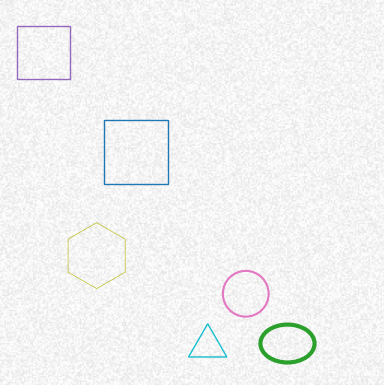[{"shape": "square", "thickness": 1, "radius": 0.42, "center": [0.353, 0.606]}, {"shape": "oval", "thickness": 3, "radius": 0.35, "center": [0.747, 0.108]}, {"shape": "square", "thickness": 1, "radius": 0.35, "center": [0.112, 0.863]}, {"shape": "circle", "thickness": 1.5, "radius": 0.3, "center": [0.638, 0.237]}, {"shape": "hexagon", "thickness": 0.5, "radius": 0.43, "center": [0.251, 0.336]}, {"shape": "triangle", "thickness": 1, "radius": 0.29, "center": [0.54, 0.102]}]